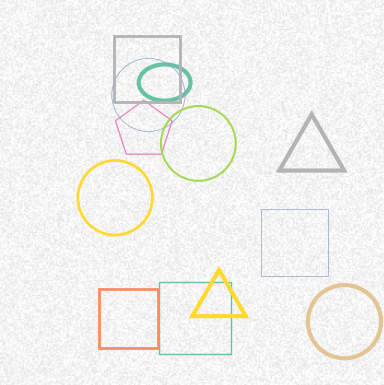[{"shape": "square", "thickness": 1, "radius": 0.46, "center": [0.506, 0.174]}, {"shape": "oval", "thickness": 3, "radius": 0.34, "center": [0.428, 0.786]}, {"shape": "square", "thickness": 2, "radius": 0.38, "center": [0.334, 0.173]}, {"shape": "circle", "thickness": 0.5, "radius": 0.48, "center": [0.386, 0.753]}, {"shape": "square", "thickness": 0.5, "radius": 0.44, "center": [0.766, 0.37]}, {"shape": "pentagon", "thickness": 1, "radius": 0.39, "center": [0.374, 0.662]}, {"shape": "circle", "thickness": 1.5, "radius": 0.49, "center": [0.515, 0.627]}, {"shape": "circle", "thickness": 2, "radius": 0.48, "center": [0.299, 0.486]}, {"shape": "triangle", "thickness": 3, "radius": 0.4, "center": [0.569, 0.219]}, {"shape": "circle", "thickness": 3, "radius": 0.48, "center": [0.895, 0.165]}, {"shape": "triangle", "thickness": 3, "radius": 0.49, "center": [0.81, 0.606]}, {"shape": "square", "thickness": 2, "radius": 0.43, "center": [0.382, 0.82]}]